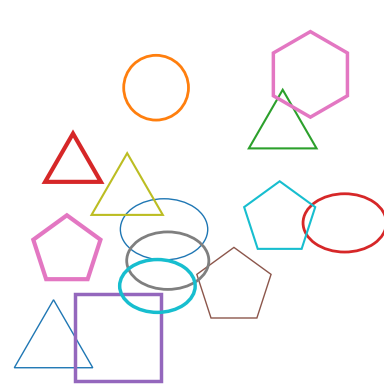[{"shape": "triangle", "thickness": 1, "radius": 0.59, "center": [0.139, 0.104]}, {"shape": "oval", "thickness": 1, "radius": 0.57, "center": [0.426, 0.404]}, {"shape": "circle", "thickness": 2, "radius": 0.42, "center": [0.405, 0.772]}, {"shape": "triangle", "thickness": 1.5, "radius": 0.51, "center": [0.734, 0.665]}, {"shape": "oval", "thickness": 2, "radius": 0.54, "center": [0.895, 0.421]}, {"shape": "triangle", "thickness": 3, "radius": 0.42, "center": [0.19, 0.569]}, {"shape": "square", "thickness": 2.5, "radius": 0.56, "center": [0.306, 0.123]}, {"shape": "pentagon", "thickness": 1, "radius": 0.51, "center": [0.608, 0.256]}, {"shape": "hexagon", "thickness": 2.5, "radius": 0.56, "center": [0.806, 0.807]}, {"shape": "pentagon", "thickness": 3, "radius": 0.46, "center": [0.174, 0.349]}, {"shape": "oval", "thickness": 2, "radius": 0.53, "center": [0.436, 0.323]}, {"shape": "triangle", "thickness": 1.5, "radius": 0.53, "center": [0.33, 0.495]}, {"shape": "pentagon", "thickness": 1.5, "radius": 0.49, "center": [0.726, 0.432]}, {"shape": "oval", "thickness": 2.5, "radius": 0.49, "center": [0.409, 0.257]}]